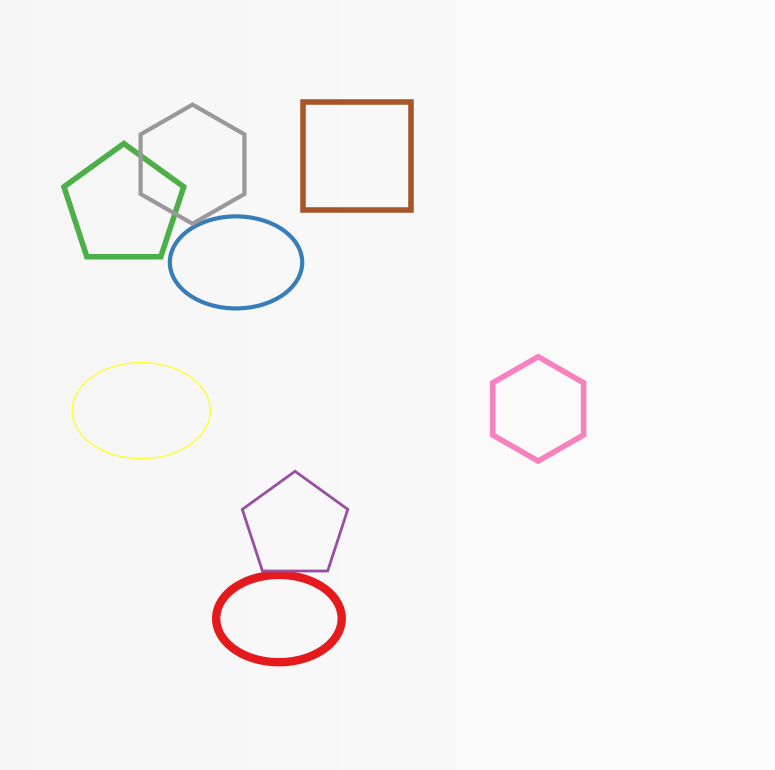[{"shape": "oval", "thickness": 3, "radius": 0.41, "center": [0.36, 0.197]}, {"shape": "oval", "thickness": 1.5, "radius": 0.43, "center": [0.305, 0.659]}, {"shape": "pentagon", "thickness": 2, "radius": 0.41, "center": [0.16, 0.732]}, {"shape": "pentagon", "thickness": 1, "radius": 0.36, "center": [0.381, 0.316]}, {"shape": "oval", "thickness": 0.5, "radius": 0.45, "center": [0.182, 0.467]}, {"shape": "square", "thickness": 2, "radius": 0.35, "center": [0.461, 0.797]}, {"shape": "hexagon", "thickness": 2, "radius": 0.34, "center": [0.694, 0.469]}, {"shape": "hexagon", "thickness": 1.5, "radius": 0.39, "center": [0.248, 0.787]}]